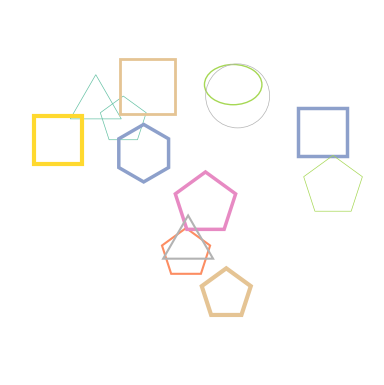[{"shape": "triangle", "thickness": 0.5, "radius": 0.38, "center": [0.249, 0.729]}, {"shape": "pentagon", "thickness": 0.5, "radius": 0.31, "center": [0.32, 0.688]}, {"shape": "pentagon", "thickness": 1.5, "radius": 0.33, "center": [0.483, 0.342]}, {"shape": "hexagon", "thickness": 2.5, "radius": 0.37, "center": [0.373, 0.602]}, {"shape": "square", "thickness": 2.5, "radius": 0.31, "center": [0.838, 0.657]}, {"shape": "pentagon", "thickness": 2.5, "radius": 0.41, "center": [0.534, 0.471]}, {"shape": "oval", "thickness": 1, "radius": 0.37, "center": [0.606, 0.78]}, {"shape": "pentagon", "thickness": 0.5, "radius": 0.4, "center": [0.865, 0.516]}, {"shape": "square", "thickness": 3, "radius": 0.31, "center": [0.151, 0.636]}, {"shape": "pentagon", "thickness": 3, "radius": 0.33, "center": [0.588, 0.236]}, {"shape": "square", "thickness": 2, "radius": 0.36, "center": [0.383, 0.776]}, {"shape": "triangle", "thickness": 1.5, "radius": 0.37, "center": [0.489, 0.366]}, {"shape": "circle", "thickness": 0.5, "radius": 0.42, "center": [0.617, 0.751]}]